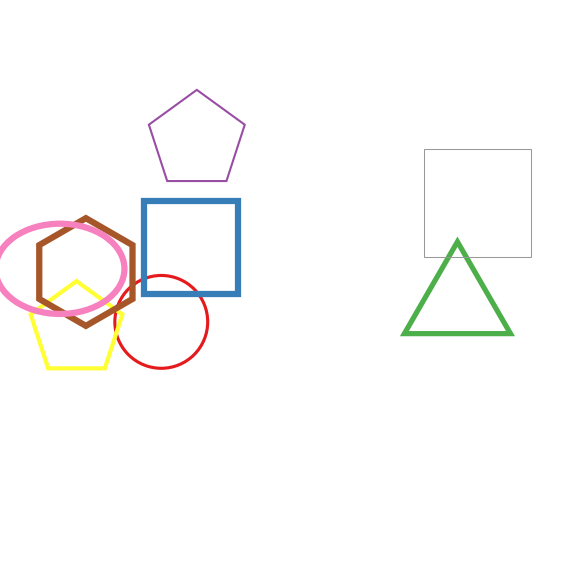[{"shape": "circle", "thickness": 1.5, "radius": 0.4, "center": [0.279, 0.442]}, {"shape": "square", "thickness": 3, "radius": 0.41, "center": [0.331, 0.571]}, {"shape": "triangle", "thickness": 2.5, "radius": 0.53, "center": [0.792, 0.474]}, {"shape": "pentagon", "thickness": 1, "radius": 0.44, "center": [0.341, 0.756]}, {"shape": "pentagon", "thickness": 2, "radius": 0.42, "center": [0.132, 0.429]}, {"shape": "hexagon", "thickness": 3, "radius": 0.47, "center": [0.149, 0.528]}, {"shape": "oval", "thickness": 3, "radius": 0.56, "center": [0.104, 0.534]}, {"shape": "square", "thickness": 0.5, "radius": 0.46, "center": [0.827, 0.648]}]